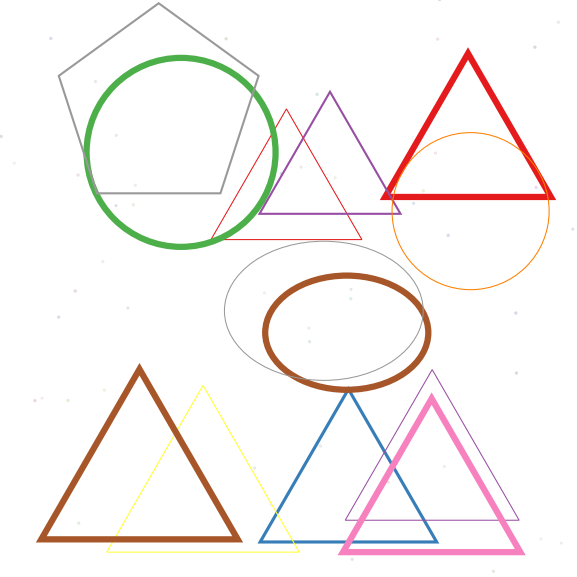[{"shape": "triangle", "thickness": 0.5, "radius": 0.75, "center": [0.496, 0.66]}, {"shape": "triangle", "thickness": 3, "radius": 0.83, "center": [0.81, 0.741]}, {"shape": "triangle", "thickness": 1.5, "radius": 0.88, "center": [0.603, 0.149]}, {"shape": "circle", "thickness": 3, "radius": 0.82, "center": [0.314, 0.735]}, {"shape": "triangle", "thickness": 0.5, "radius": 0.87, "center": [0.748, 0.185]}, {"shape": "triangle", "thickness": 1, "radius": 0.7, "center": [0.571, 0.699]}, {"shape": "circle", "thickness": 0.5, "radius": 0.68, "center": [0.815, 0.633]}, {"shape": "triangle", "thickness": 0.5, "radius": 0.96, "center": [0.352, 0.139]}, {"shape": "triangle", "thickness": 3, "radius": 0.98, "center": [0.242, 0.163]}, {"shape": "oval", "thickness": 3, "radius": 0.71, "center": [0.6, 0.423]}, {"shape": "triangle", "thickness": 3, "radius": 0.89, "center": [0.747, 0.132]}, {"shape": "oval", "thickness": 0.5, "radius": 0.86, "center": [0.561, 0.461]}, {"shape": "pentagon", "thickness": 1, "radius": 0.91, "center": [0.275, 0.812]}]